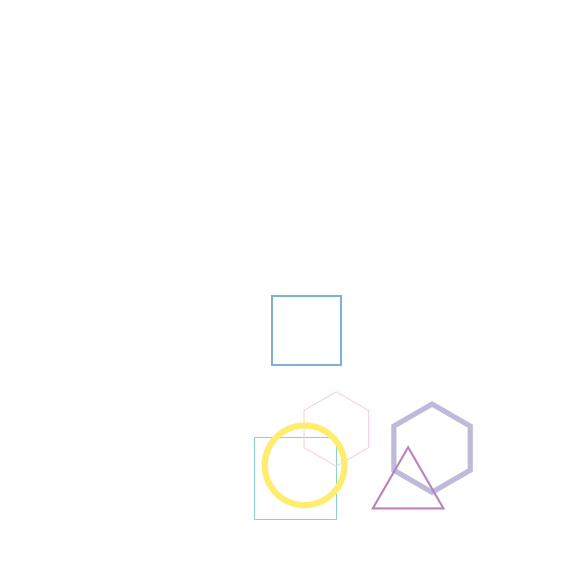[{"shape": "square", "thickness": 0.5, "radius": 0.35, "center": [0.51, 0.172]}, {"shape": "hexagon", "thickness": 2.5, "radius": 0.38, "center": [0.748, 0.223]}, {"shape": "square", "thickness": 1, "radius": 0.3, "center": [0.53, 0.427]}, {"shape": "hexagon", "thickness": 0.5, "radius": 0.32, "center": [0.582, 0.256]}, {"shape": "triangle", "thickness": 1, "radius": 0.35, "center": [0.707, 0.154]}, {"shape": "circle", "thickness": 3, "radius": 0.34, "center": [0.527, 0.193]}]